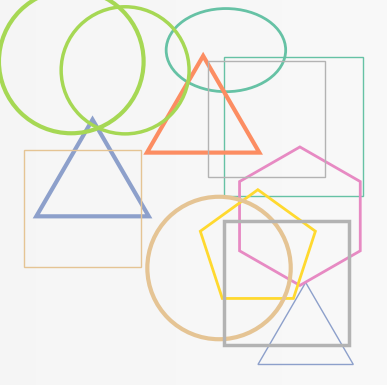[{"shape": "square", "thickness": 1, "radius": 0.9, "center": [0.758, 0.671]}, {"shape": "oval", "thickness": 2, "radius": 0.77, "center": [0.583, 0.87]}, {"shape": "triangle", "thickness": 3, "radius": 0.84, "center": [0.524, 0.687]}, {"shape": "triangle", "thickness": 1, "radius": 0.71, "center": [0.789, 0.124]}, {"shape": "triangle", "thickness": 3, "radius": 0.84, "center": [0.239, 0.522]}, {"shape": "hexagon", "thickness": 2, "radius": 0.9, "center": [0.774, 0.438]}, {"shape": "circle", "thickness": 2.5, "radius": 0.83, "center": [0.323, 0.817]}, {"shape": "circle", "thickness": 3, "radius": 0.93, "center": [0.184, 0.84]}, {"shape": "pentagon", "thickness": 2, "radius": 0.78, "center": [0.665, 0.351]}, {"shape": "square", "thickness": 1, "radius": 0.76, "center": [0.213, 0.459]}, {"shape": "circle", "thickness": 3, "radius": 0.93, "center": [0.565, 0.304]}, {"shape": "square", "thickness": 2.5, "radius": 0.81, "center": [0.738, 0.264]}, {"shape": "square", "thickness": 1, "radius": 0.76, "center": [0.688, 0.691]}]